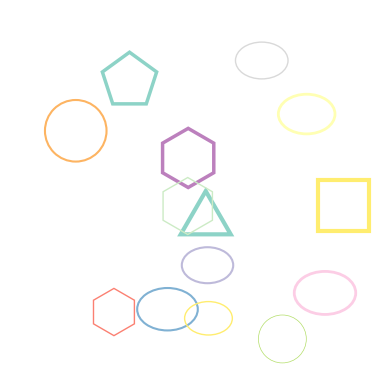[{"shape": "pentagon", "thickness": 2.5, "radius": 0.37, "center": [0.336, 0.79]}, {"shape": "triangle", "thickness": 3, "radius": 0.37, "center": [0.534, 0.429]}, {"shape": "oval", "thickness": 2, "radius": 0.37, "center": [0.797, 0.704]}, {"shape": "oval", "thickness": 1.5, "radius": 0.33, "center": [0.539, 0.311]}, {"shape": "hexagon", "thickness": 1, "radius": 0.31, "center": [0.296, 0.19]}, {"shape": "oval", "thickness": 1.5, "radius": 0.39, "center": [0.435, 0.197]}, {"shape": "circle", "thickness": 1.5, "radius": 0.4, "center": [0.197, 0.66]}, {"shape": "circle", "thickness": 0.5, "radius": 0.31, "center": [0.733, 0.12]}, {"shape": "oval", "thickness": 2, "radius": 0.4, "center": [0.844, 0.239]}, {"shape": "oval", "thickness": 1, "radius": 0.34, "center": [0.68, 0.843]}, {"shape": "hexagon", "thickness": 2.5, "radius": 0.38, "center": [0.489, 0.59]}, {"shape": "hexagon", "thickness": 1, "radius": 0.37, "center": [0.488, 0.465]}, {"shape": "oval", "thickness": 1, "radius": 0.31, "center": [0.541, 0.173]}, {"shape": "square", "thickness": 3, "radius": 0.33, "center": [0.893, 0.466]}]